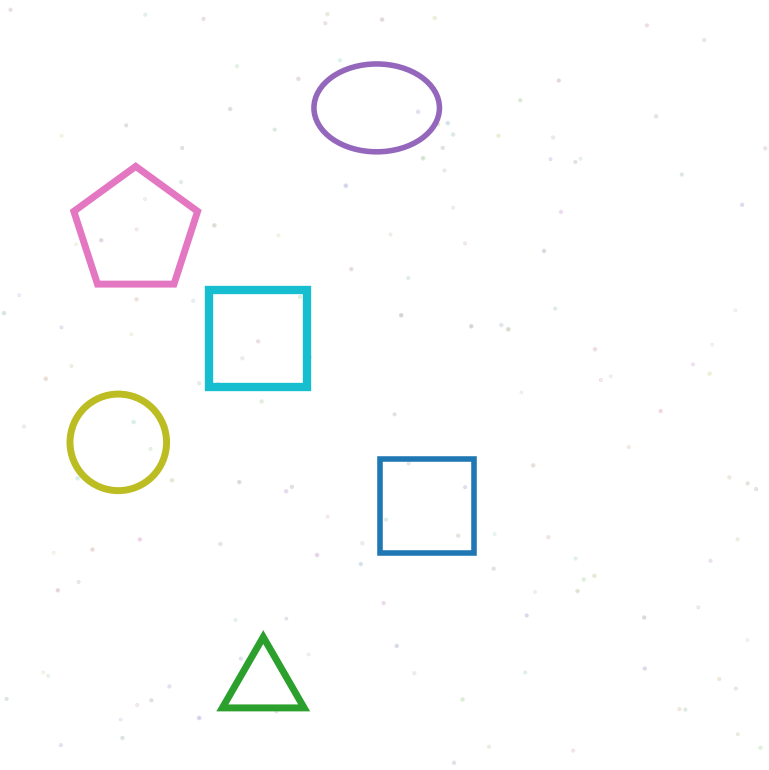[{"shape": "square", "thickness": 2, "radius": 0.31, "center": [0.555, 0.343]}, {"shape": "triangle", "thickness": 2.5, "radius": 0.31, "center": [0.342, 0.111]}, {"shape": "oval", "thickness": 2, "radius": 0.41, "center": [0.489, 0.86]}, {"shape": "pentagon", "thickness": 2.5, "radius": 0.42, "center": [0.176, 0.699]}, {"shape": "circle", "thickness": 2.5, "radius": 0.31, "center": [0.154, 0.426]}, {"shape": "square", "thickness": 3, "radius": 0.32, "center": [0.335, 0.56]}]